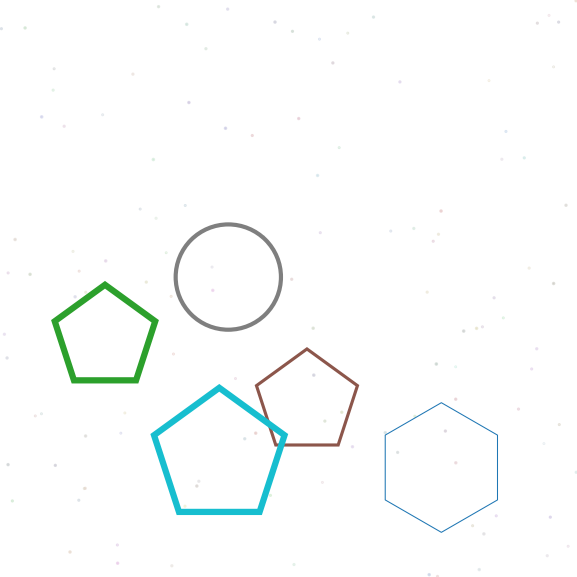[{"shape": "hexagon", "thickness": 0.5, "radius": 0.56, "center": [0.764, 0.19]}, {"shape": "pentagon", "thickness": 3, "radius": 0.46, "center": [0.182, 0.415]}, {"shape": "pentagon", "thickness": 1.5, "radius": 0.46, "center": [0.532, 0.303]}, {"shape": "circle", "thickness": 2, "radius": 0.46, "center": [0.395, 0.519]}, {"shape": "pentagon", "thickness": 3, "radius": 0.59, "center": [0.38, 0.209]}]